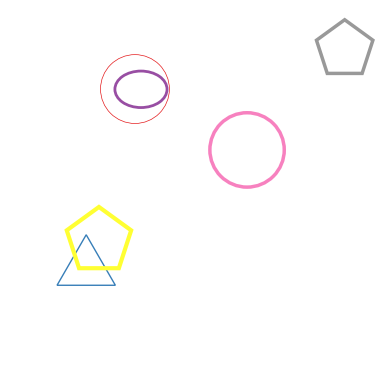[{"shape": "circle", "thickness": 0.5, "radius": 0.45, "center": [0.351, 0.769]}, {"shape": "triangle", "thickness": 1, "radius": 0.44, "center": [0.224, 0.303]}, {"shape": "oval", "thickness": 2, "radius": 0.34, "center": [0.366, 0.768]}, {"shape": "pentagon", "thickness": 3, "radius": 0.44, "center": [0.257, 0.375]}, {"shape": "circle", "thickness": 2.5, "radius": 0.48, "center": [0.642, 0.611]}, {"shape": "pentagon", "thickness": 2.5, "radius": 0.39, "center": [0.895, 0.872]}]